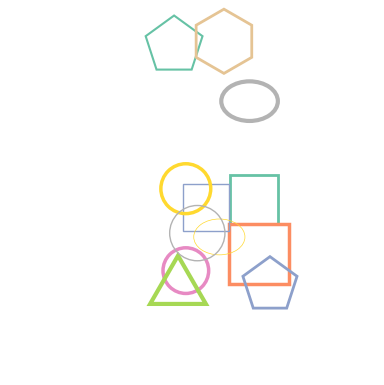[{"shape": "square", "thickness": 2, "radius": 0.32, "center": [0.66, 0.483]}, {"shape": "pentagon", "thickness": 1.5, "radius": 0.39, "center": [0.452, 0.882]}, {"shape": "square", "thickness": 2.5, "radius": 0.39, "center": [0.673, 0.34]}, {"shape": "square", "thickness": 1, "radius": 0.3, "center": [0.536, 0.461]}, {"shape": "pentagon", "thickness": 2, "radius": 0.37, "center": [0.701, 0.259]}, {"shape": "circle", "thickness": 2.5, "radius": 0.3, "center": [0.483, 0.297]}, {"shape": "triangle", "thickness": 3, "radius": 0.42, "center": [0.462, 0.252]}, {"shape": "oval", "thickness": 0.5, "radius": 0.33, "center": [0.57, 0.385]}, {"shape": "circle", "thickness": 2.5, "radius": 0.32, "center": [0.483, 0.51]}, {"shape": "hexagon", "thickness": 2, "radius": 0.42, "center": [0.582, 0.893]}, {"shape": "circle", "thickness": 1, "radius": 0.36, "center": [0.512, 0.394]}, {"shape": "oval", "thickness": 3, "radius": 0.37, "center": [0.648, 0.737]}]